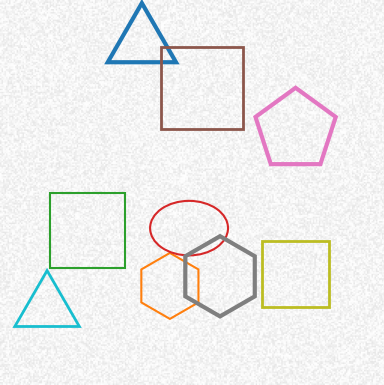[{"shape": "triangle", "thickness": 3, "radius": 0.51, "center": [0.368, 0.89]}, {"shape": "hexagon", "thickness": 1.5, "radius": 0.43, "center": [0.441, 0.257]}, {"shape": "square", "thickness": 1.5, "radius": 0.49, "center": [0.228, 0.402]}, {"shape": "oval", "thickness": 1.5, "radius": 0.51, "center": [0.491, 0.407]}, {"shape": "square", "thickness": 2, "radius": 0.53, "center": [0.525, 0.772]}, {"shape": "pentagon", "thickness": 3, "radius": 0.55, "center": [0.768, 0.662]}, {"shape": "hexagon", "thickness": 3, "radius": 0.52, "center": [0.572, 0.282]}, {"shape": "square", "thickness": 2, "radius": 0.43, "center": [0.767, 0.288]}, {"shape": "triangle", "thickness": 2, "radius": 0.48, "center": [0.122, 0.2]}]